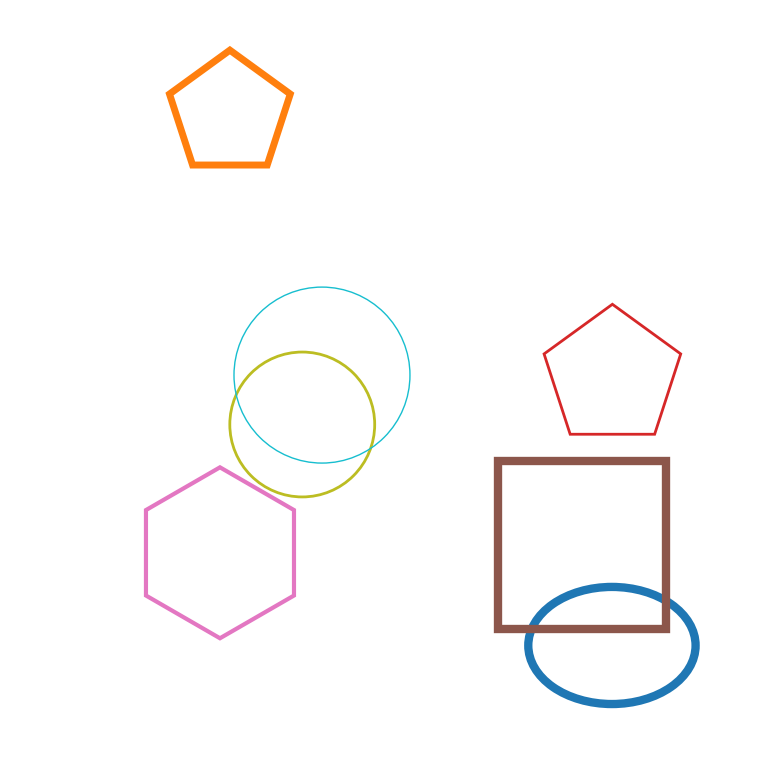[{"shape": "oval", "thickness": 3, "radius": 0.54, "center": [0.795, 0.162]}, {"shape": "pentagon", "thickness": 2.5, "radius": 0.41, "center": [0.299, 0.852]}, {"shape": "pentagon", "thickness": 1, "radius": 0.47, "center": [0.795, 0.512]}, {"shape": "square", "thickness": 3, "radius": 0.55, "center": [0.756, 0.292]}, {"shape": "hexagon", "thickness": 1.5, "radius": 0.55, "center": [0.286, 0.282]}, {"shape": "circle", "thickness": 1, "radius": 0.47, "center": [0.393, 0.449]}, {"shape": "circle", "thickness": 0.5, "radius": 0.57, "center": [0.418, 0.513]}]